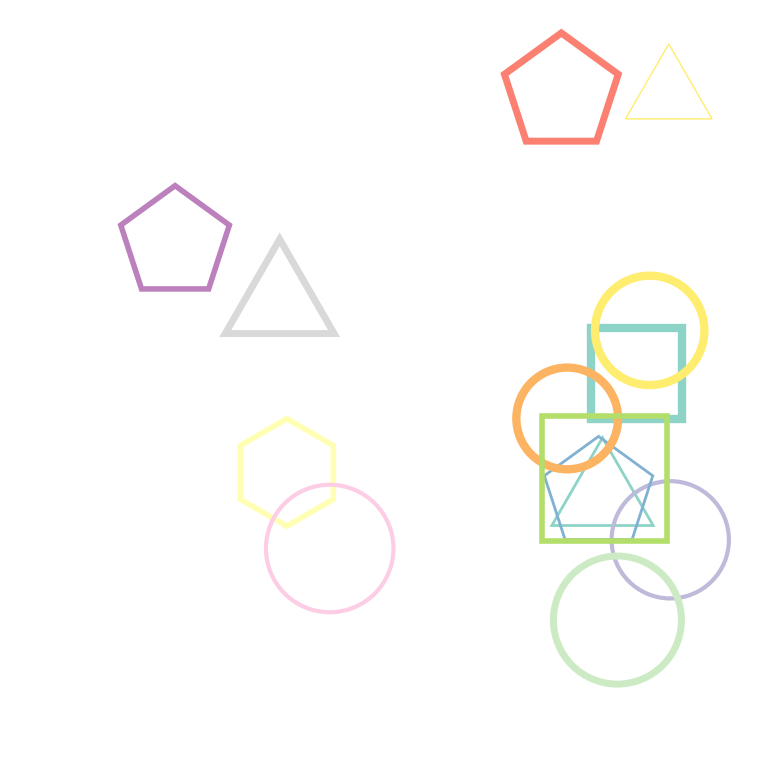[{"shape": "triangle", "thickness": 1, "radius": 0.38, "center": [0.782, 0.356]}, {"shape": "square", "thickness": 3, "radius": 0.29, "center": [0.827, 0.515]}, {"shape": "hexagon", "thickness": 2, "radius": 0.35, "center": [0.373, 0.386]}, {"shape": "circle", "thickness": 1.5, "radius": 0.38, "center": [0.87, 0.299]}, {"shape": "pentagon", "thickness": 2.5, "radius": 0.39, "center": [0.729, 0.88]}, {"shape": "pentagon", "thickness": 1, "radius": 0.37, "center": [0.777, 0.359]}, {"shape": "circle", "thickness": 3, "radius": 0.33, "center": [0.737, 0.457]}, {"shape": "square", "thickness": 2, "radius": 0.41, "center": [0.785, 0.379]}, {"shape": "circle", "thickness": 1.5, "radius": 0.41, "center": [0.428, 0.288]}, {"shape": "triangle", "thickness": 2.5, "radius": 0.41, "center": [0.363, 0.608]}, {"shape": "pentagon", "thickness": 2, "radius": 0.37, "center": [0.227, 0.685]}, {"shape": "circle", "thickness": 2.5, "radius": 0.42, "center": [0.802, 0.195]}, {"shape": "triangle", "thickness": 0.5, "radius": 0.32, "center": [0.869, 0.878]}, {"shape": "circle", "thickness": 3, "radius": 0.36, "center": [0.844, 0.571]}]